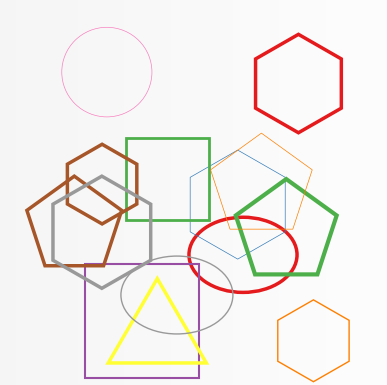[{"shape": "hexagon", "thickness": 2.5, "radius": 0.64, "center": [0.77, 0.783]}, {"shape": "oval", "thickness": 2.5, "radius": 0.7, "center": [0.627, 0.338]}, {"shape": "hexagon", "thickness": 0.5, "radius": 0.71, "center": [0.613, 0.469]}, {"shape": "square", "thickness": 2, "radius": 0.53, "center": [0.433, 0.535]}, {"shape": "pentagon", "thickness": 3, "radius": 0.68, "center": [0.739, 0.398]}, {"shape": "square", "thickness": 1.5, "radius": 0.74, "center": [0.367, 0.167]}, {"shape": "pentagon", "thickness": 0.5, "radius": 0.69, "center": [0.675, 0.516]}, {"shape": "hexagon", "thickness": 1, "radius": 0.53, "center": [0.809, 0.115]}, {"shape": "triangle", "thickness": 2.5, "radius": 0.73, "center": [0.406, 0.13]}, {"shape": "pentagon", "thickness": 2.5, "radius": 0.64, "center": [0.192, 0.414]}, {"shape": "hexagon", "thickness": 2.5, "radius": 0.52, "center": [0.263, 0.522]}, {"shape": "circle", "thickness": 0.5, "radius": 0.58, "center": [0.276, 0.813]}, {"shape": "oval", "thickness": 1, "radius": 0.72, "center": [0.457, 0.234]}, {"shape": "hexagon", "thickness": 2.5, "radius": 0.73, "center": [0.263, 0.397]}]